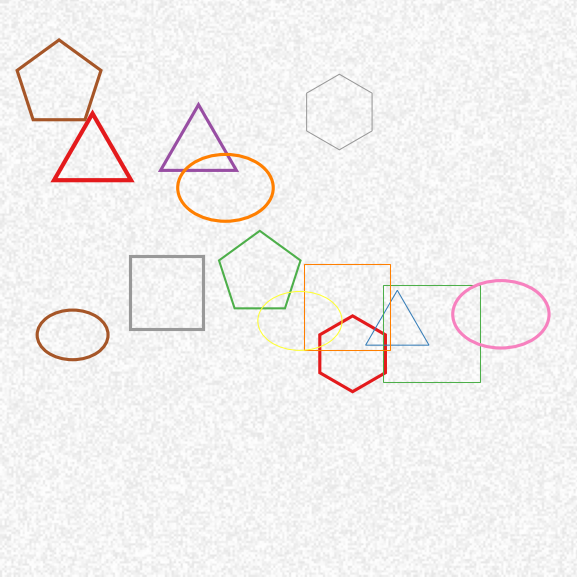[{"shape": "triangle", "thickness": 2, "radius": 0.39, "center": [0.16, 0.726]}, {"shape": "hexagon", "thickness": 1.5, "radius": 0.33, "center": [0.611, 0.387]}, {"shape": "triangle", "thickness": 0.5, "radius": 0.32, "center": [0.688, 0.433]}, {"shape": "square", "thickness": 0.5, "radius": 0.42, "center": [0.747, 0.422]}, {"shape": "pentagon", "thickness": 1, "radius": 0.37, "center": [0.45, 0.525]}, {"shape": "triangle", "thickness": 1.5, "radius": 0.38, "center": [0.344, 0.742]}, {"shape": "square", "thickness": 0.5, "radius": 0.37, "center": [0.601, 0.467]}, {"shape": "oval", "thickness": 1.5, "radius": 0.41, "center": [0.39, 0.674]}, {"shape": "oval", "thickness": 0.5, "radius": 0.36, "center": [0.519, 0.443]}, {"shape": "oval", "thickness": 1.5, "radius": 0.31, "center": [0.126, 0.419]}, {"shape": "pentagon", "thickness": 1.5, "radius": 0.38, "center": [0.102, 0.854]}, {"shape": "oval", "thickness": 1.5, "radius": 0.42, "center": [0.867, 0.455]}, {"shape": "square", "thickness": 1.5, "radius": 0.32, "center": [0.289, 0.492]}, {"shape": "hexagon", "thickness": 0.5, "radius": 0.33, "center": [0.588, 0.805]}]